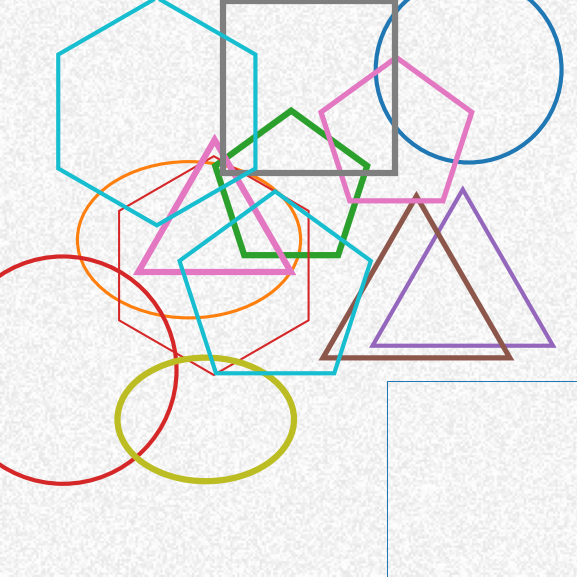[{"shape": "circle", "thickness": 2, "radius": 0.8, "center": [0.811, 0.879]}, {"shape": "square", "thickness": 0.5, "radius": 0.94, "center": [0.857, 0.151]}, {"shape": "oval", "thickness": 1.5, "radius": 0.97, "center": [0.327, 0.584]}, {"shape": "pentagon", "thickness": 3, "radius": 0.69, "center": [0.504, 0.669]}, {"shape": "hexagon", "thickness": 1, "radius": 0.95, "center": [0.37, 0.539]}, {"shape": "circle", "thickness": 2, "radius": 0.98, "center": [0.109, 0.358]}, {"shape": "triangle", "thickness": 2, "radius": 0.9, "center": [0.801, 0.491]}, {"shape": "triangle", "thickness": 2.5, "radius": 0.93, "center": [0.721, 0.473]}, {"shape": "triangle", "thickness": 3, "radius": 0.76, "center": [0.372, 0.604]}, {"shape": "pentagon", "thickness": 2.5, "radius": 0.69, "center": [0.686, 0.762]}, {"shape": "square", "thickness": 3, "radius": 0.74, "center": [0.536, 0.848]}, {"shape": "oval", "thickness": 3, "radius": 0.76, "center": [0.356, 0.273]}, {"shape": "hexagon", "thickness": 2, "radius": 0.99, "center": [0.272, 0.806]}, {"shape": "pentagon", "thickness": 2, "radius": 0.87, "center": [0.476, 0.494]}]